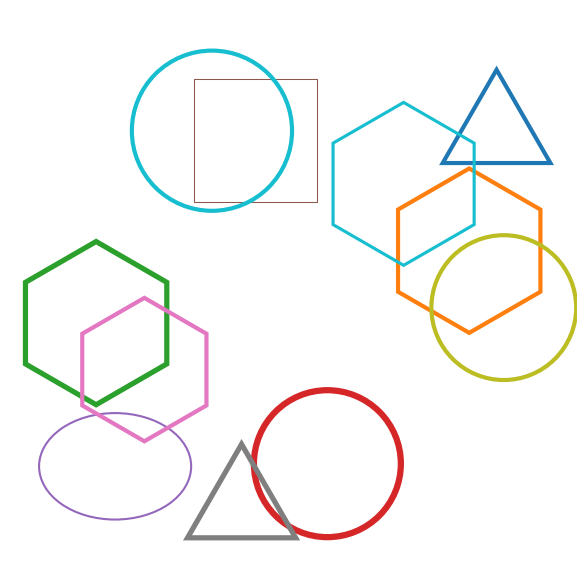[{"shape": "triangle", "thickness": 2, "radius": 0.54, "center": [0.86, 0.771]}, {"shape": "hexagon", "thickness": 2, "radius": 0.71, "center": [0.813, 0.565]}, {"shape": "hexagon", "thickness": 2.5, "radius": 0.71, "center": [0.166, 0.44]}, {"shape": "circle", "thickness": 3, "radius": 0.64, "center": [0.567, 0.196]}, {"shape": "oval", "thickness": 1, "radius": 0.66, "center": [0.199, 0.192]}, {"shape": "square", "thickness": 0.5, "radius": 0.53, "center": [0.442, 0.756]}, {"shape": "hexagon", "thickness": 2, "radius": 0.62, "center": [0.25, 0.359]}, {"shape": "triangle", "thickness": 2.5, "radius": 0.54, "center": [0.418, 0.122]}, {"shape": "circle", "thickness": 2, "radius": 0.63, "center": [0.872, 0.466]}, {"shape": "hexagon", "thickness": 1.5, "radius": 0.71, "center": [0.699, 0.681]}, {"shape": "circle", "thickness": 2, "radius": 0.69, "center": [0.367, 0.773]}]